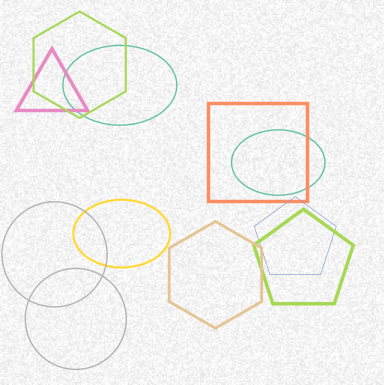[{"shape": "oval", "thickness": 1, "radius": 0.61, "center": [0.723, 0.578]}, {"shape": "oval", "thickness": 1, "radius": 0.74, "center": [0.311, 0.779]}, {"shape": "square", "thickness": 2.5, "radius": 0.64, "center": [0.669, 0.605]}, {"shape": "pentagon", "thickness": 0.5, "radius": 0.56, "center": [0.767, 0.377]}, {"shape": "triangle", "thickness": 2.5, "radius": 0.53, "center": [0.135, 0.766]}, {"shape": "pentagon", "thickness": 2.5, "radius": 0.68, "center": [0.788, 0.321]}, {"shape": "hexagon", "thickness": 1.5, "radius": 0.69, "center": [0.207, 0.832]}, {"shape": "oval", "thickness": 1.5, "radius": 0.63, "center": [0.316, 0.393]}, {"shape": "hexagon", "thickness": 2, "radius": 0.69, "center": [0.56, 0.286]}, {"shape": "circle", "thickness": 1, "radius": 0.66, "center": [0.197, 0.172]}, {"shape": "circle", "thickness": 1, "radius": 0.68, "center": [0.142, 0.339]}]